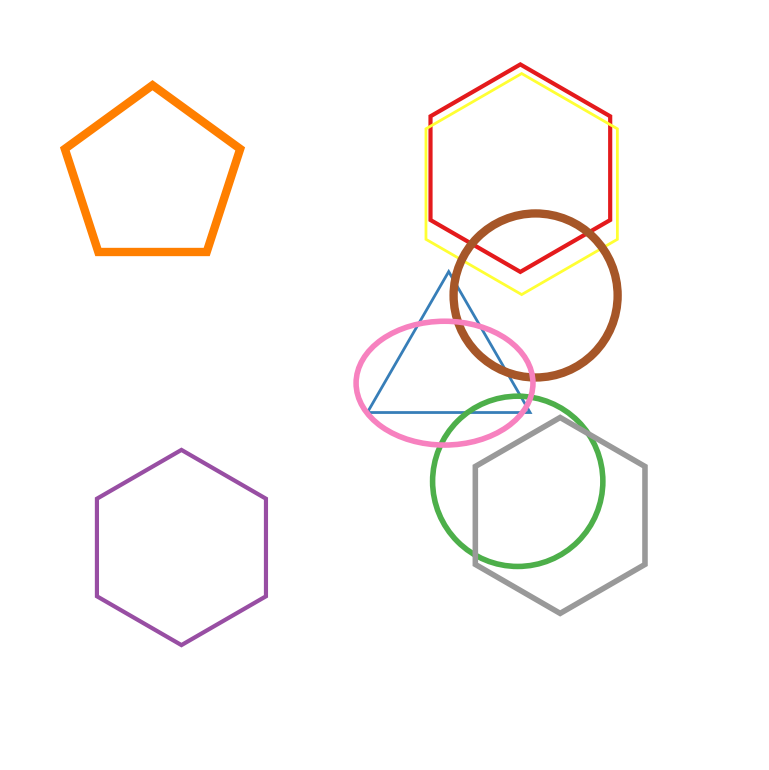[{"shape": "hexagon", "thickness": 1.5, "radius": 0.67, "center": [0.676, 0.782]}, {"shape": "triangle", "thickness": 1, "radius": 0.61, "center": [0.583, 0.525]}, {"shape": "circle", "thickness": 2, "radius": 0.55, "center": [0.672, 0.375]}, {"shape": "hexagon", "thickness": 1.5, "radius": 0.63, "center": [0.236, 0.289]}, {"shape": "pentagon", "thickness": 3, "radius": 0.6, "center": [0.198, 0.77]}, {"shape": "hexagon", "thickness": 1, "radius": 0.72, "center": [0.677, 0.761]}, {"shape": "circle", "thickness": 3, "radius": 0.53, "center": [0.696, 0.616]}, {"shape": "oval", "thickness": 2, "radius": 0.57, "center": [0.577, 0.502]}, {"shape": "hexagon", "thickness": 2, "radius": 0.64, "center": [0.727, 0.331]}]